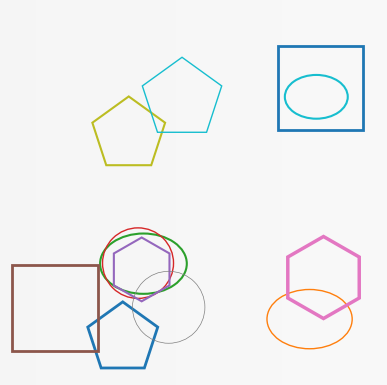[{"shape": "pentagon", "thickness": 2, "radius": 0.47, "center": [0.317, 0.121]}, {"shape": "square", "thickness": 2, "radius": 0.55, "center": [0.827, 0.771]}, {"shape": "oval", "thickness": 1, "radius": 0.55, "center": [0.799, 0.171]}, {"shape": "oval", "thickness": 1.5, "radius": 0.56, "center": [0.37, 0.315]}, {"shape": "circle", "thickness": 1, "radius": 0.46, "center": [0.356, 0.317]}, {"shape": "hexagon", "thickness": 1.5, "radius": 0.41, "center": [0.366, 0.3]}, {"shape": "square", "thickness": 2, "radius": 0.56, "center": [0.142, 0.2]}, {"shape": "hexagon", "thickness": 2.5, "radius": 0.53, "center": [0.835, 0.279]}, {"shape": "circle", "thickness": 0.5, "radius": 0.47, "center": [0.435, 0.202]}, {"shape": "pentagon", "thickness": 1.5, "radius": 0.49, "center": [0.332, 0.651]}, {"shape": "pentagon", "thickness": 1, "radius": 0.54, "center": [0.47, 0.744]}, {"shape": "oval", "thickness": 1.5, "radius": 0.41, "center": [0.816, 0.749]}]